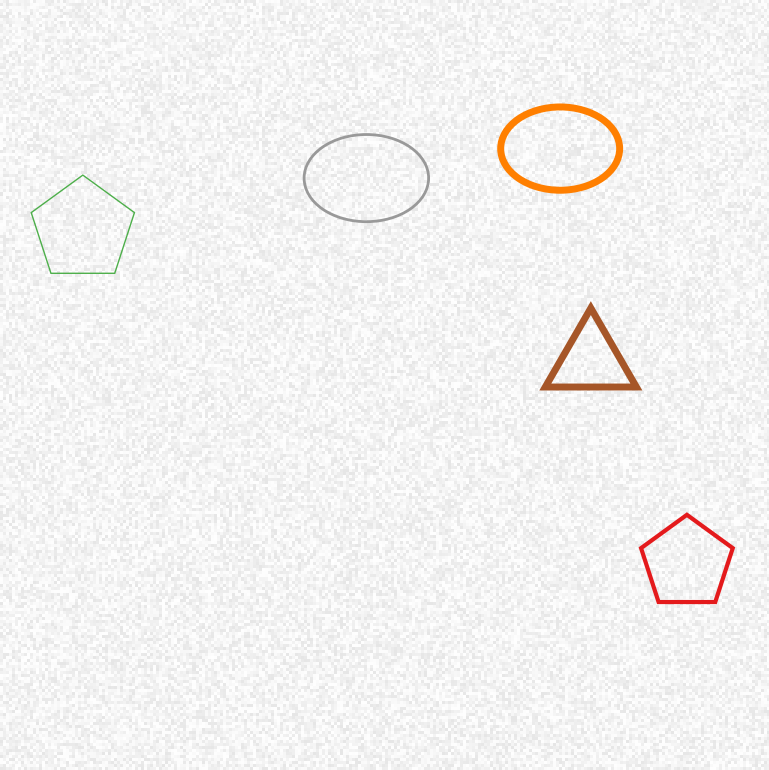[{"shape": "pentagon", "thickness": 1.5, "radius": 0.31, "center": [0.892, 0.269]}, {"shape": "pentagon", "thickness": 0.5, "radius": 0.35, "center": [0.108, 0.702]}, {"shape": "oval", "thickness": 2.5, "radius": 0.39, "center": [0.727, 0.807]}, {"shape": "triangle", "thickness": 2.5, "radius": 0.34, "center": [0.767, 0.532]}, {"shape": "oval", "thickness": 1, "radius": 0.4, "center": [0.476, 0.769]}]